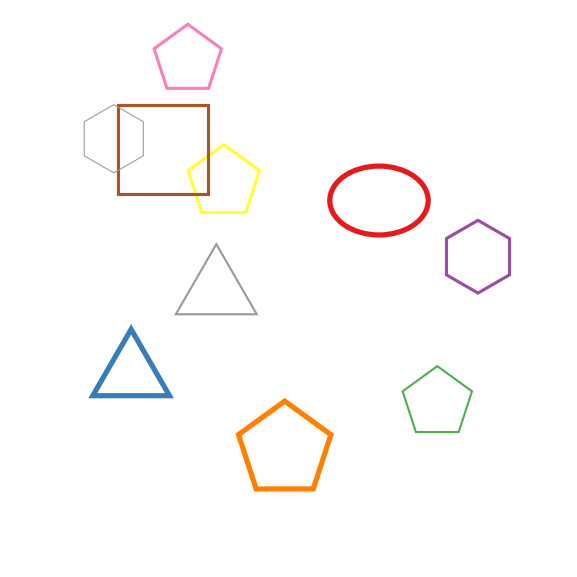[{"shape": "oval", "thickness": 2.5, "radius": 0.43, "center": [0.656, 0.652]}, {"shape": "triangle", "thickness": 2.5, "radius": 0.38, "center": [0.227, 0.352]}, {"shape": "pentagon", "thickness": 1, "radius": 0.32, "center": [0.757, 0.302]}, {"shape": "hexagon", "thickness": 1.5, "radius": 0.31, "center": [0.828, 0.555]}, {"shape": "pentagon", "thickness": 2.5, "radius": 0.42, "center": [0.493, 0.22]}, {"shape": "pentagon", "thickness": 1.5, "radius": 0.32, "center": [0.388, 0.684]}, {"shape": "square", "thickness": 1.5, "radius": 0.39, "center": [0.283, 0.74]}, {"shape": "pentagon", "thickness": 1.5, "radius": 0.31, "center": [0.325, 0.896]}, {"shape": "triangle", "thickness": 1, "radius": 0.4, "center": [0.375, 0.495]}, {"shape": "hexagon", "thickness": 0.5, "radius": 0.3, "center": [0.197, 0.759]}]